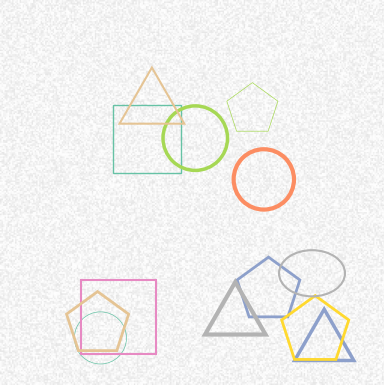[{"shape": "circle", "thickness": 0.5, "radius": 0.34, "center": [0.261, 0.122]}, {"shape": "square", "thickness": 1, "radius": 0.44, "center": [0.381, 0.638]}, {"shape": "circle", "thickness": 3, "radius": 0.39, "center": [0.685, 0.534]}, {"shape": "pentagon", "thickness": 2, "radius": 0.43, "center": [0.697, 0.246]}, {"shape": "triangle", "thickness": 2.5, "radius": 0.44, "center": [0.842, 0.108]}, {"shape": "square", "thickness": 1.5, "radius": 0.48, "center": [0.308, 0.176]}, {"shape": "pentagon", "thickness": 0.5, "radius": 0.35, "center": [0.655, 0.716]}, {"shape": "circle", "thickness": 2.5, "radius": 0.42, "center": [0.507, 0.641]}, {"shape": "pentagon", "thickness": 2, "radius": 0.46, "center": [0.819, 0.141]}, {"shape": "triangle", "thickness": 1.5, "radius": 0.49, "center": [0.395, 0.727]}, {"shape": "pentagon", "thickness": 2, "radius": 0.42, "center": [0.254, 0.158]}, {"shape": "triangle", "thickness": 3, "radius": 0.45, "center": [0.611, 0.176]}, {"shape": "oval", "thickness": 1.5, "radius": 0.43, "center": [0.81, 0.29]}]